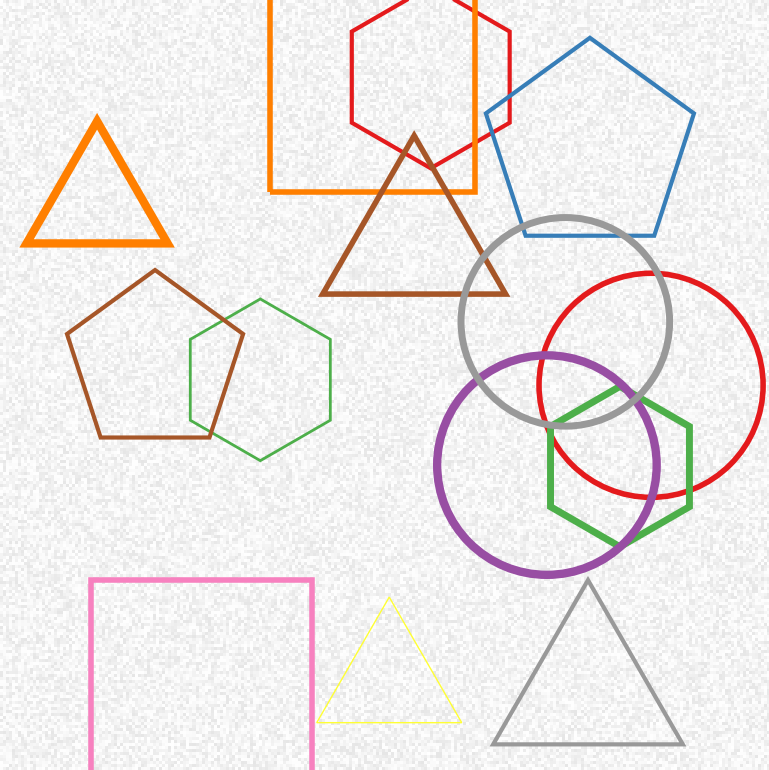[{"shape": "circle", "thickness": 2, "radius": 0.73, "center": [0.846, 0.5]}, {"shape": "hexagon", "thickness": 1.5, "radius": 0.59, "center": [0.559, 0.9]}, {"shape": "pentagon", "thickness": 1.5, "radius": 0.71, "center": [0.766, 0.809]}, {"shape": "hexagon", "thickness": 1, "radius": 0.53, "center": [0.338, 0.507]}, {"shape": "hexagon", "thickness": 2.5, "radius": 0.52, "center": [0.805, 0.394]}, {"shape": "circle", "thickness": 3, "radius": 0.71, "center": [0.71, 0.396]}, {"shape": "triangle", "thickness": 3, "radius": 0.53, "center": [0.126, 0.737]}, {"shape": "square", "thickness": 2, "radius": 0.67, "center": [0.484, 0.884]}, {"shape": "triangle", "thickness": 0.5, "radius": 0.54, "center": [0.505, 0.116]}, {"shape": "triangle", "thickness": 2, "radius": 0.69, "center": [0.538, 0.687]}, {"shape": "pentagon", "thickness": 1.5, "radius": 0.6, "center": [0.201, 0.529]}, {"shape": "square", "thickness": 2, "radius": 0.72, "center": [0.261, 0.104]}, {"shape": "triangle", "thickness": 1.5, "radius": 0.71, "center": [0.764, 0.104]}, {"shape": "circle", "thickness": 2.5, "radius": 0.68, "center": [0.734, 0.582]}]